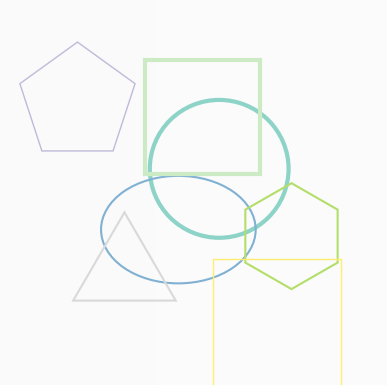[{"shape": "circle", "thickness": 3, "radius": 0.9, "center": [0.566, 0.561]}, {"shape": "pentagon", "thickness": 1, "radius": 0.78, "center": [0.2, 0.734]}, {"shape": "oval", "thickness": 1.5, "radius": 1.0, "center": [0.46, 0.404]}, {"shape": "hexagon", "thickness": 1.5, "radius": 0.69, "center": [0.752, 0.387]}, {"shape": "triangle", "thickness": 1.5, "radius": 0.76, "center": [0.321, 0.296]}, {"shape": "square", "thickness": 3, "radius": 0.74, "center": [0.523, 0.697]}, {"shape": "square", "thickness": 1, "radius": 0.82, "center": [0.715, 0.162]}]